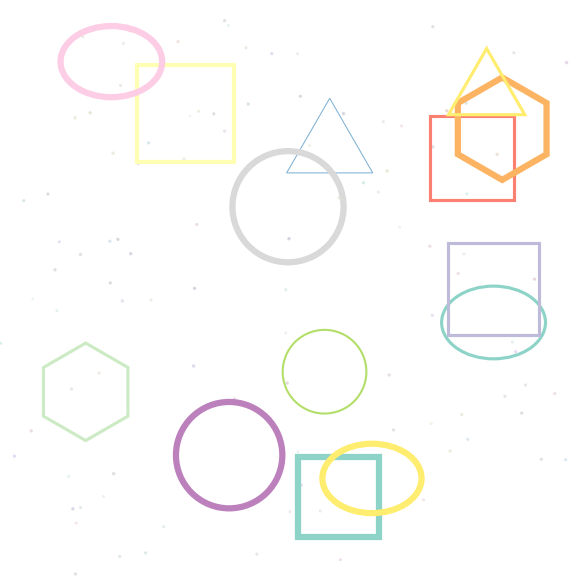[{"shape": "square", "thickness": 3, "radius": 0.35, "center": [0.586, 0.138]}, {"shape": "oval", "thickness": 1.5, "radius": 0.45, "center": [0.855, 0.441]}, {"shape": "square", "thickness": 2, "radius": 0.42, "center": [0.321, 0.802]}, {"shape": "square", "thickness": 1.5, "radius": 0.4, "center": [0.854, 0.498]}, {"shape": "square", "thickness": 1.5, "radius": 0.36, "center": [0.817, 0.725]}, {"shape": "triangle", "thickness": 0.5, "radius": 0.43, "center": [0.571, 0.743]}, {"shape": "hexagon", "thickness": 3, "radius": 0.44, "center": [0.87, 0.776]}, {"shape": "circle", "thickness": 1, "radius": 0.36, "center": [0.562, 0.355]}, {"shape": "oval", "thickness": 3, "radius": 0.44, "center": [0.193, 0.892]}, {"shape": "circle", "thickness": 3, "radius": 0.48, "center": [0.499, 0.641]}, {"shape": "circle", "thickness": 3, "radius": 0.46, "center": [0.397, 0.211]}, {"shape": "hexagon", "thickness": 1.5, "radius": 0.42, "center": [0.148, 0.321]}, {"shape": "triangle", "thickness": 1.5, "radius": 0.38, "center": [0.843, 0.839]}, {"shape": "oval", "thickness": 3, "radius": 0.43, "center": [0.644, 0.171]}]